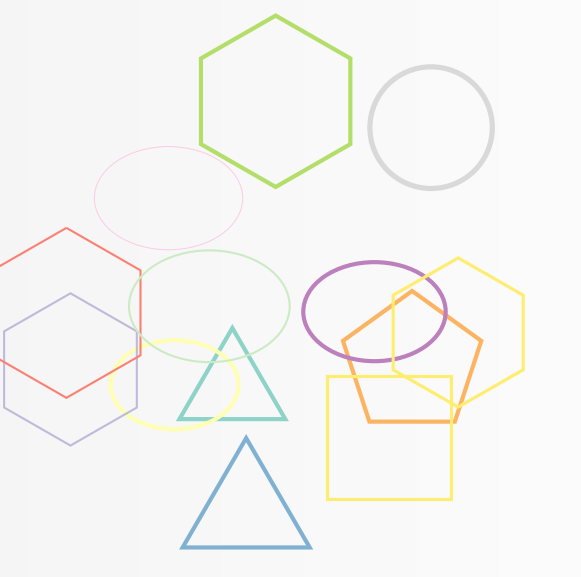[{"shape": "triangle", "thickness": 2, "radius": 0.53, "center": [0.4, 0.326]}, {"shape": "oval", "thickness": 2, "radius": 0.55, "center": [0.3, 0.333]}, {"shape": "hexagon", "thickness": 1, "radius": 0.66, "center": [0.121, 0.359]}, {"shape": "hexagon", "thickness": 1, "radius": 0.74, "center": [0.114, 0.457]}, {"shape": "triangle", "thickness": 2, "radius": 0.63, "center": [0.424, 0.114]}, {"shape": "pentagon", "thickness": 2, "radius": 0.63, "center": [0.709, 0.37]}, {"shape": "hexagon", "thickness": 2, "radius": 0.74, "center": [0.474, 0.824]}, {"shape": "oval", "thickness": 0.5, "radius": 0.64, "center": [0.29, 0.656]}, {"shape": "circle", "thickness": 2.5, "radius": 0.53, "center": [0.742, 0.778]}, {"shape": "oval", "thickness": 2, "radius": 0.61, "center": [0.644, 0.459]}, {"shape": "oval", "thickness": 1, "radius": 0.69, "center": [0.36, 0.469]}, {"shape": "square", "thickness": 1.5, "radius": 0.53, "center": [0.669, 0.241]}, {"shape": "hexagon", "thickness": 1.5, "radius": 0.65, "center": [0.788, 0.423]}]